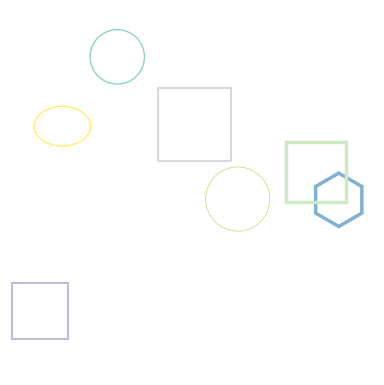[{"shape": "circle", "thickness": 1, "radius": 0.35, "center": [0.305, 0.852]}, {"shape": "square", "thickness": 1.5, "radius": 0.36, "center": [0.104, 0.192]}, {"shape": "hexagon", "thickness": 2.5, "radius": 0.35, "center": [0.88, 0.481]}, {"shape": "circle", "thickness": 0.5, "radius": 0.42, "center": [0.618, 0.483]}, {"shape": "square", "thickness": 1.5, "radius": 0.47, "center": [0.504, 0.677]}, {"shape": "square", "thickness": 2.5, "radius": 0.39, "center": [0.821, 0.552]}, {"shape": "oval", "thickness": 1, "radius": 0.37, "center": [0.162, 0.672]}]